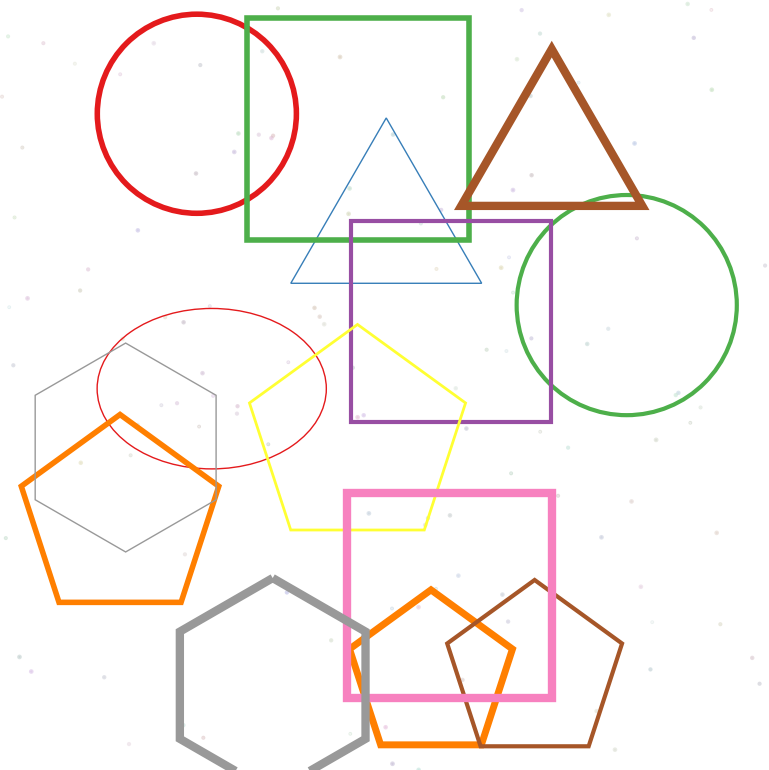[{"shape": "oval", "thickness": 0.5, "radius": 0.74, "center": [0.275, 0.495]}, {"shape": "circle", "thickness": 2, "radius": 0.65, "center": [0.256, 0.852]}, {"shape": "triangle", "thickness": 0.5, "radius": 0.72, "center": [0.502, 0.704]}, {"shape": "circle", "thickness": 1.5, "radius": 0.71, "center": [0.814, 0.604]}, {"shape": "square", "thickness": 2, "radius": 0.72, "center": [0.465, 0.833]}, {"shape": "square", "thickness": 1.5, "radius": 0.65, "center": [0.586, 0.582]}, {"shape": "pentagon", "thickness": 2.5, "radius": 0.56, "center": [0.56, 0.123]}, {"shape": "pentagon", "thickness": 2, "radius": 0.67, "center": [0.156, 0.327]}, {"shape": "pentagon", "thickness": 1, "radius": 0.74, "center": [0.464, 0.431]}, {"shape": "pentagon", "thickness": 1.5, "radius": 0.6, "center": [0.694, 0.127]}, {"shape": "triangle", "thickness": 3, "radius": 0.68, "center": [0.717, 0.8]}, {"shape": "square", "thickness": 3, "radius": 0.67, "center": [0.583, 0.226]}, {"shape": "hexagon", "thickness": 0.5, "radius": 0.68, "center": [0.163, 0.419]}, {"shape": "hexagon", "thickness": 3, "radius": 0.7, "center": [0.354, 0.11]}]